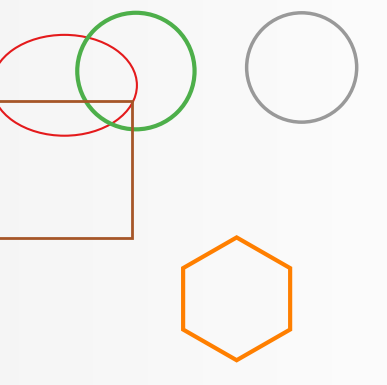[{"shape": "oval", "thickness": 1.5, "radius": 0.94, "center": [0.166, 0.778]}, {"shape": "circle", "thickness": 3, "radius": 0.76, "center": [0.351, 0.815]}, {"shape": "hexagon", "thickness": 3, "radius": 0.8, "center": [0.611, 0.224]}, {"shape": "square", "thickness": 2, "radius": 0.89, "center": [0.162, 0.559]}, {"shape": "circle", "thickness": 2.5, "radius": 0.71, "center": [0.778, 0.825]}]